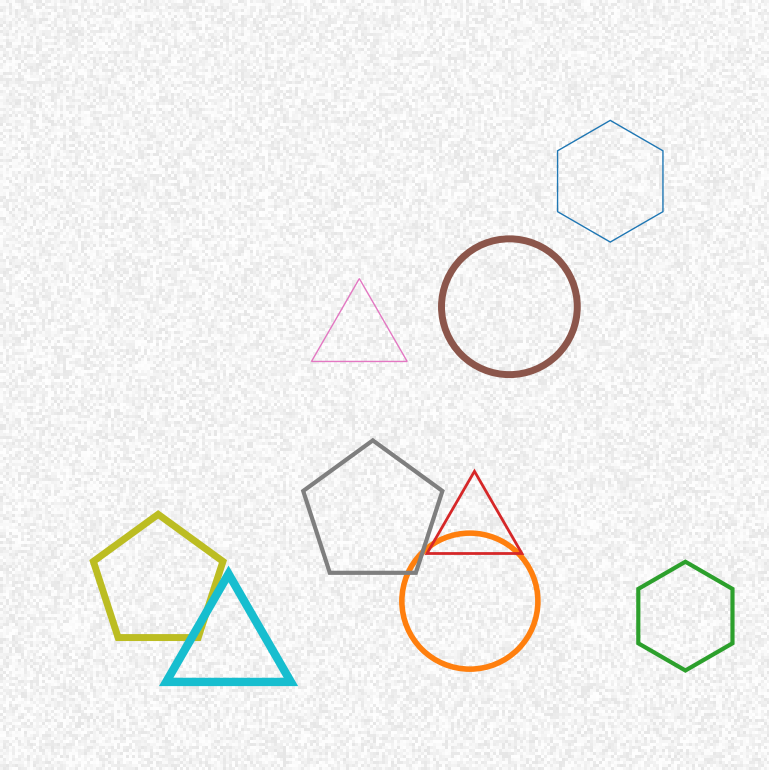[{"shape": "hexagon", "thickness": 0.5, "radius": 0.4, "center": [0.793, 0.765]}, {"shape": "circle", "thickness": 2, "radius": 0.44, "center": [0.61, 0.219]}, {"shape": "hexagon", "thickness": 1.5, "radius": 0.35, "center": [0.89, 0.2]}, {"shape": "triangle", "thickness": 1, "radius": 0.36, "center": [0.616, 0.317]}, {"shape": "circle", "thickness": 2.5, "radius": 0.44, "center": [0.662, 0.602]}, {"shape": "triangle", "thickness": 0.5, "radius": 0.36, "center": [0.467, 0.566]}, {"shape": "pentagon", "thickness": 1.5, "radius": 0.48, "center": [0.484, 0.333]}, {"shape": "pentagon", "thickness": 2.5, "radius": 0.44, "center": [0.205, 0.244]}, {"shape": "triangle", "thickness": 3, "radius": 0.47, "center": [0.297, 0.161]}]